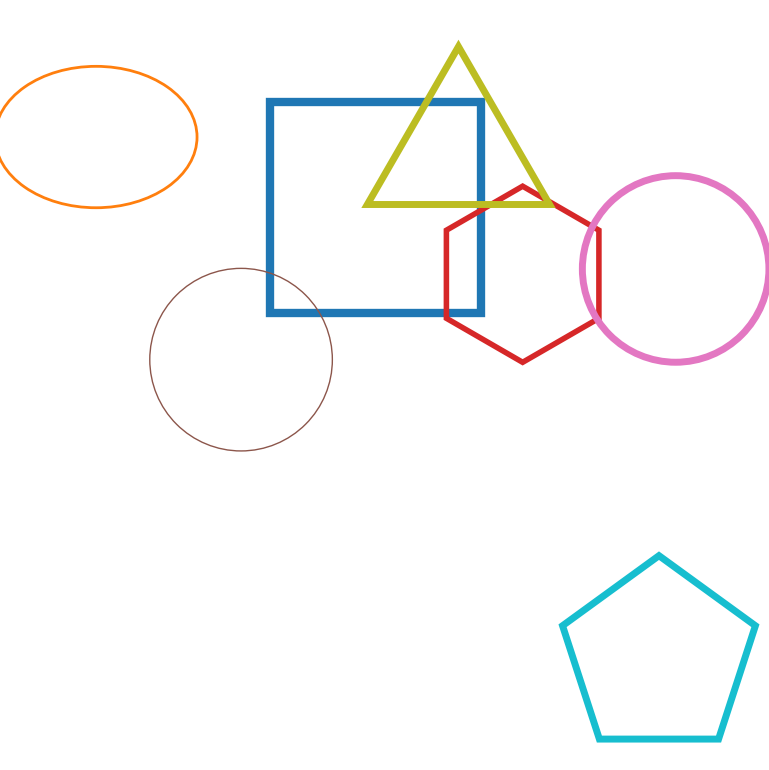[{"shape": "square", "thickness": 3, "radius": 0.68, "center": [0.488, 0.731]}, {"shape": "oval", "thickness": 1, "radius": 0.66, "center": [0.125, 0.822]}, {"shape": "hexagon", "thickness": 2, "radius": 0.57, "center": [0.679, 0.644]}, {"shape": "circle", "thickness": 0.5, "radius": 0.59, "center": [0.313, 0.533]}, {"shape": "circle", "thickness": 2.5, "radius": 0.61, "center": [0.877, 0.651]}, {"shape": "triangle", "thickness": 2.5, "radius": 0.68, "center": [0.595, 0.803]}, {"shape": "pentagon", "thickness": 2.5, "radius": 0.66, "center": [0.856, 0.147]}]